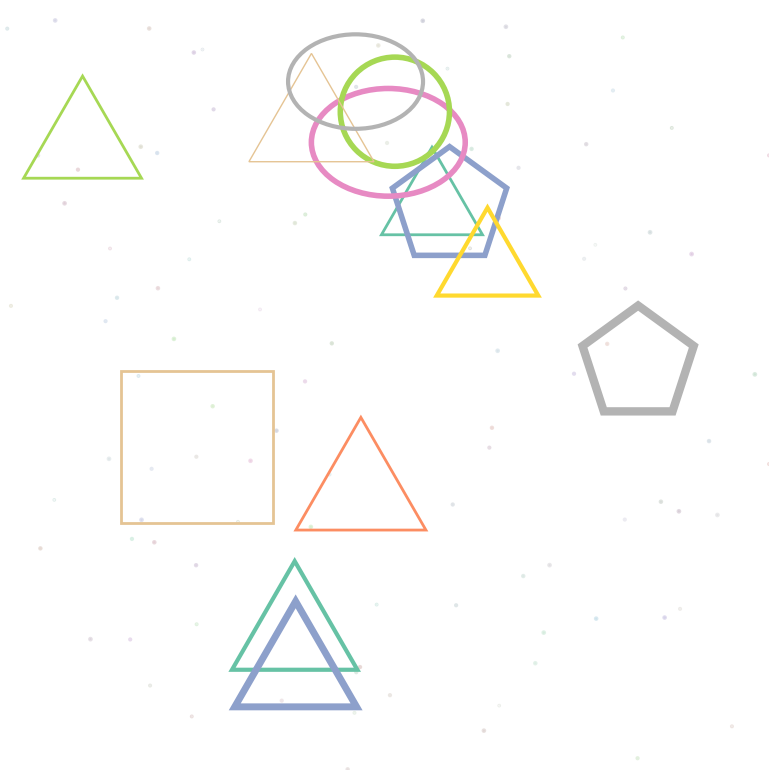[{"shape": "triangle", "thickness": 1.5, "radius": 0.47, "center": [0.383, 0.177]}, {"shape": "triangle", "thickness": 1, "radius": 0.38, "center": [0.561, 0.733]}, {"shape": "triangle", "thickness": 1, "radius": 0.49, "center": [0.469, 0.36]}, {"shape": "pentagon", "thickness": 2, "radius": 0.39, "center": [0.584, 0.732]}, {"shape": "triangle", "thickness": 2.5, "radius": 0.46, "center": [0.384, 0.128]}, {"shape": "oval", "thickness": 2, "radius": 0.5, "center": [0.504, 0.815]}, {"shape": "circle", "thickness": 2, "radius": 0.35, "center": [0.513, 0.855]}, {"shape": "triangle", "thickness": 1, "radius": 0.44, "center": [0.107, 0.813]}, {"shape": "triangle", "thickness": 1.5, "radius": 0.38, "center": [0.633, 0.654]}, {"shape": "square", "thickness": 1, "radius": 0.49, "center": [0.256, 0.419]}, {"shape": "triangle", "thickness": 0.5, "radius": 0.47, "center": [0.404, 0.837]}, {"shape": "pentagon", "thickness": 3, "radius": 0.38, "center": [0.829, 0.527]}, {"shape": "oval", "thickness": 1.5, "radius": 0.44, "center": [0.462, 0.894]}]